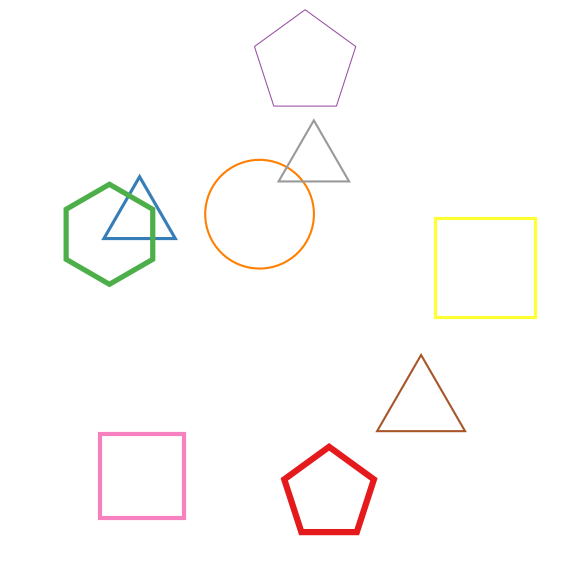[{"shape": "pentagon", "thickness": 3, "radius": 0.41, "center": [0.57, 0.144]}, {"shape": "triangle", "thickness": 1.5, "radius": 0.36, "center": [0.242, 0.622]}, {"shape": "hexagon", "thickness": 2.5, "radius": 0.43, "center": [0.19, 0.593]}, {"shape": "pentagon", "thickness": 0.5, "radius": 0.46, "center": [0.528, 0.89]}, {"shape": "circle", "thickness": 1, "radius": 0.47, "center": [0.449, 0.628]}, {"shape": "square", "thickness": 1.5, "radius": 0.43, "center": [0.84, 0.536]}, {"shape": "triangle", "thickness": 1, "radius": 0.44, "center": [0.729, 0.297]}, {"shape": "square", "thickness": 2, "radius": 0.36, "center": [0.246, 0.174]}, {"shape": "triangle", "thickness": 1, "radius": 0.35, "center": [0.543, 0.72]}]